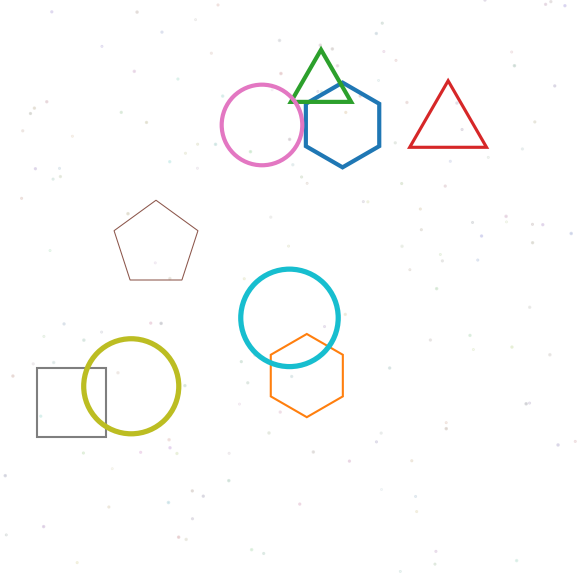[{"shape": "hexagon", "thickness": 2, "radius": 0.37, "center": [0.593, 0.783]}, {"shape": "hexagon", "thickness": 1, "radius": 0.36, "center": [0.531, 0.349]}, {"shape": "triangle", "thickness": 2, "radius": 0.3, "center": [0.556, 0.853]}, {"shape": "triangle", "thickness": 1.5, "radius": 0.38, "center": [0.776, 0.782]}, {"shape": "pentagon", "thickness": 0.5, "radius": 0.38, "center": [0.27, 0.576]}, {"shape": "circle", "thickness": 2, "radius": 0.35, "center": [0.454, 0.783]}, {"shape": "square", "thickness": 1, "radius": 0.3, "center": [0.123, 0.302]}, {"shape": "circle", "thickness": 2.5, "radius": 0.41, "center": [0.227, 0.33]}, {"shape": "circle", "thickness": 2.5, "radius": 0.42, "center": [0.501, 0.449]}]